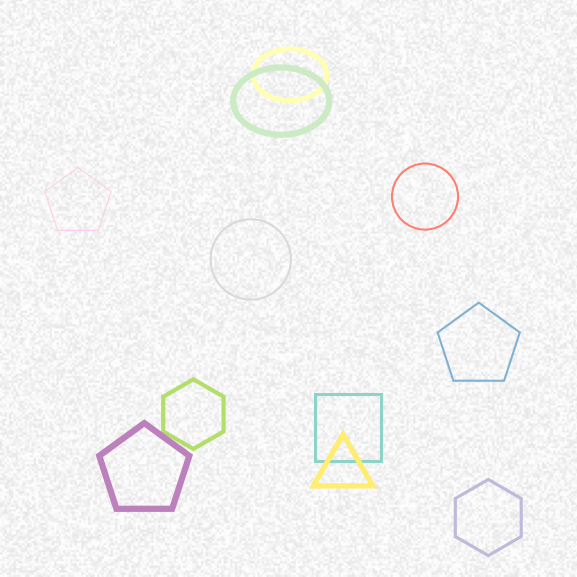[{"shape": "square", "thickness": 1.5, "radius": 0.29, "center": [0.603, 0.259]}, {"shape": "oval", "thickness": 2.5, "radius": 0.32, "center": [0.502, 0.87]}, {"shape": "hexagon", "thickness": 1.5, "radius": 0.33, "center": [0.845, 0.103]}, {"shape": "circle", "thickness": 1, "radius": 0.29, "center": [0.736, 0.659]}, {"shape": "pentagon", "thickness": 1, "radius": 0.37, "center": [0.829, 0.4]}, {"shape": "hexagon", "thickness": 2, "radius": 0.3, "center": [0.335, 0.282]}, {"shape": "pentagon", "thickness": 0.5, "radius": 0.3, "center": [0.135, 0.649]}, {"shape": "circle", "thickness": 1, "radius": 0.35, "center": [0.434, 0.55]}, {"shape": "pentagon", "thickness": 3, "radius": 0.41, "center": [0.25, 0.184]}, {"shape": "oval", "thickness": 3, "radius": 0.42, "center": [0.487, 0.824]}, {"shape": "triangle", "thickness": 2.5, "radius": 0.3, "center": [0.594, 0.188]}]